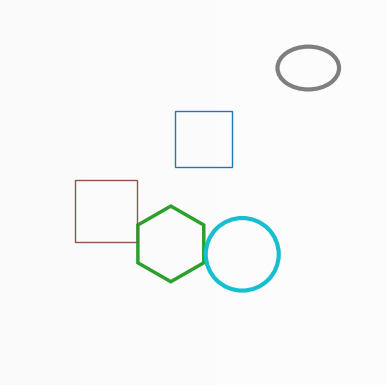[{"shape": "square", "thickness": 1, "radius": 0.36, "center": [0.525, 0.638]}, {"shape": "hexagon", "thickness": 2.5, "radius": 0.49, "center": [0.441, 0.367]}, {"shape": "square", "thickness": 1, "radius": 0.4, "center": [0.274, 0.452]}, {"shape": "oval", "thickness": 3, "radius": 0.4, "center": [0.796, 0.823]}, {"shape": "circle", "thickness": 3, "radius": 0.47, "center": [0.625, 0.339]}]